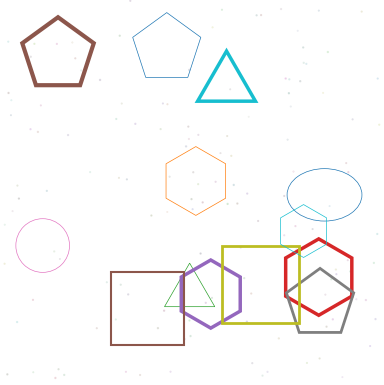[{"shape": "oval", "thickness": 0.5, "radius": 0.49, "center": [0.843, 0.494]}, {"shape": "pentagon", "thickness": 0.5, "radius": 0.47, "center": [0.433, 0.874]}, {"shape": "hexagon", "thickness": 0.5, "radius": 0.45, "center": [0.509, 0.53]}, {"shape": "triangle", "thickness": 0.5, "radius": 0.38, "center": [0.493, 0.241]}, {"shape": "hexagon", "thickness": 2.5, "radius": 0.5, "center": [0.828, 0.28]}, {"shape": "hexagon", "thickness": 2.5, "radius": 0.44, "center": [0.547, 0.236]}, {"shape": "pentagon", "thickness": 3, "radius": 0.49, "center": [0.151, 0.858]}, {"shape": "square", "thickness": 1.5, "radius": 0.47, "center": [0.383, 0.199]}, {"shape": "circle", "thickness": 0.5, "radius": 0.35, "center": [0.111, 0.362]}, {"shape": "pentagon", "thickness": 2, "radius": 0.46, "center": [0.831, 0.211]}, {"shape": "square", "thickness": 2, "radius": 0.5, "center": [0.677, 0.262]}, {"shape": "hexagon", "thickness": 0.5, "radius": 0.34, "center": [0.788, 0.4]}, {"shape": "triangle", "thickness": 2.5, "radius": 0.43, "center": [0.588, 0.781]}]